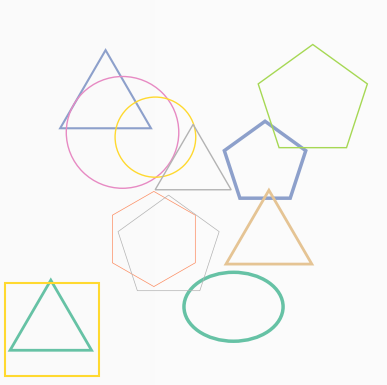[{"shape": "triangle", "thickness": 2, "radius": 0.61, "center": [0.131, 0.151]}, {"shape": "oval", "thickness": 2.5, "radius": 0.64, "center": [0.603, 0.203]}, {"shape": "hexagon", "thickness": 0.5, "radius": 0.62, "center": [0.397, 0.379]}, {"shape": "pentagon", "thickness": 2.5, "radius": 0.55, "center": [0.684, 0.575]}, {"shape": "triangle", "thickness": 1.5, "radius": 0.68, "center": [0.272, 0.734]}, {"shape": "circle", "thickness": 1, "radius": 0.73, "center": [0.316, 0.656]}, {"shape": "pentagon", "thickness": 1, "radius": 0.74, "center": [0.807, 0.736]}, {"shape": "square", "thickness": 1.5, "radius": 0.61, "center": [0.134, 0.144]}, {"shape": "circle", "thickness": 1, "radius": 0.52, "center": [0.401, 0.644]}, {"shape": "triangle", "thickness": 2, "radius": 0.64, "center": [0.694, 0.378]}, {"shape": "triangle", "thickness": 1, "radius": 0.57, "center": [0.498, 0.564]}, {"shape": "pentagon", "thickness": 0.5, "radius": 0.69, "center": [0.435, 0.356]}]